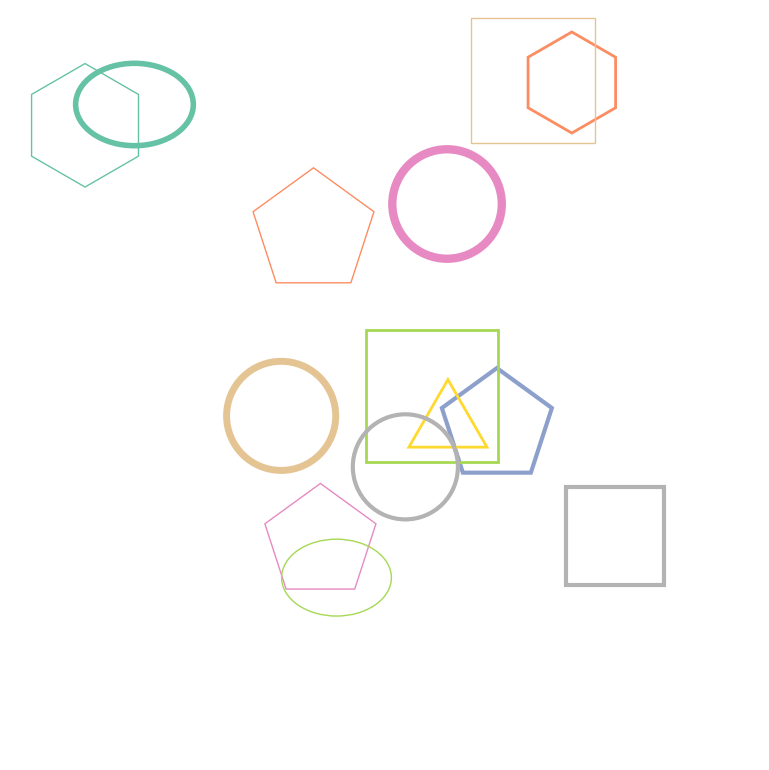[{"shape": "hexagon", "thickness": 0.5, "radius": 0.4, "center": [0.11, 0.837]}, {"shape": "oval", "thickness": 2, "radius": 0.38, "center": [0.175, 0.864]}, {"shape": "hexagon", "thickness": 1, "radius": 0.33, "center": [0.743, 0.893]}, {"shape": "pentagon", "thickness": 0.5, "radius": 0.41, "center": [0.407, 0.7]}, {"shape": "pentagon", "thickness": 1.5, "radius": 0.38, "center": [0.645, 0.447]}, {"shape": "pentagon", "thickness": 0.5, "radius": 0.38, "center": [0.416, 0.296]}, {"shape": "circle", "thickness": 3, "radius": 0.36, "center": [0.581, 0.735]}, {"shape": "square", "thickness": 1, "radius": 0.43, "center": [0.561, 0.486]}, {"shape": "oval", "thickness": 0.5, "radius": 0.36, "center": [0.437, 0.25]}, {"shape": "triangle", "thickness": 1, "radius": 0.29, "center": [0.582, 0.449]}, {"shape": "square", "thickness": 0.5, "radius": 0.4, "center": [0.692, 0.895]}, {"shape": "circle", "thickness": 2.5, "radius": 0.35, "center": [0.365, 0.46]}, {"shape": "square", "thickness": 1.5, "radius": 0.32, "center": [0.799, 0.304]}, {"shape": "circle", "thickness": 1.5, "radius": 0.34, "center": [0.526, 0.394]}]